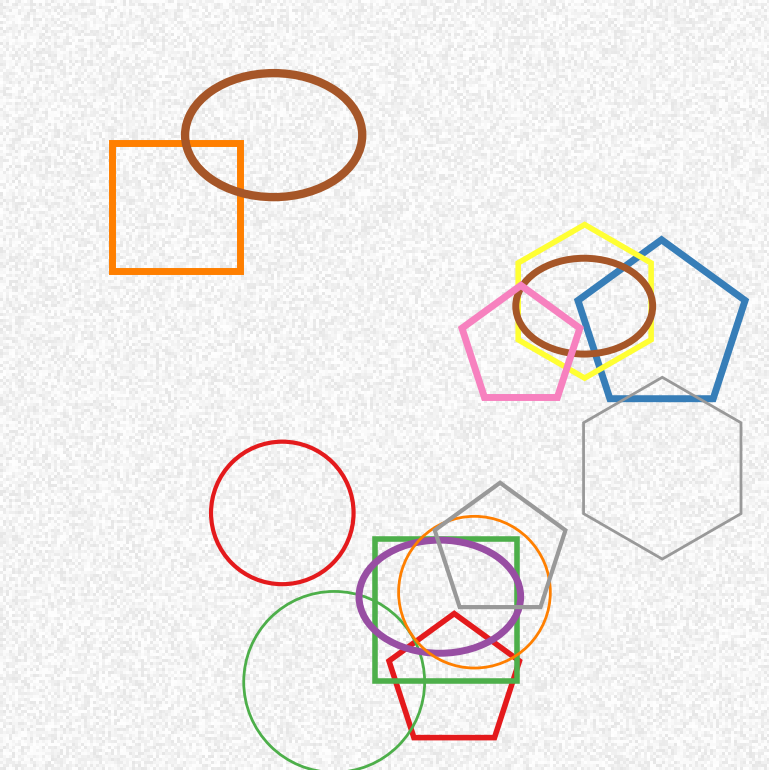[{"shape": "circle", "thickness": 1.5, "radius": 0.46, "center": [0.367, 0.334]}, {"shape": "pentagon", "thickness": 2, "radius": 0.45, "center": [0.59, 0.114]}, {"shape": "pentagon", "thickness": 2.5, "radius": 0.57, "center": [0.859, 0.575]}, {"shape": "circle", "thickness": 1, "radius": 0.59, "center": [0.434, 0.114]}, {"shape": "square", "thickness": 2, "radius": 0.46, "center": [0.579, 0.207]}, {"shape": "oval", "thickness": 2.5, "radius": 0.52, "center": [0.571, 0.225]}, {"shape": "circle", "thickness": 1, "radius": 0.49, "center": [0.616, 0.231]}, {"shape": "square", "thickness": 2.5, "radius": 0.42, "center": [0.229, 0.731]}, {"shape": "hexagon", "thickness": 2, "radius": 0.5, "center": [0.759, 0.609]}, {"shape": "oval", "thickness": 3, "radius": 0.58, "center": [0.355, 0.825]}, {"shape": "oval", "thickness": 2.5, "radius": 0.44, "center": [0.759, 0.602]}, {"shape": "pentagon", "thickness": 2.5, "radius": 0.4, "center": [0.677, 0.549]}, {"shape": "hexagon", "thickness": 1, "radius": 0.59, "center": [0.86, 0.392]}, {"shape": "pentagon", "thickness": 1.5, "radius": 0.45, "center": [0.649, 0.284]}]